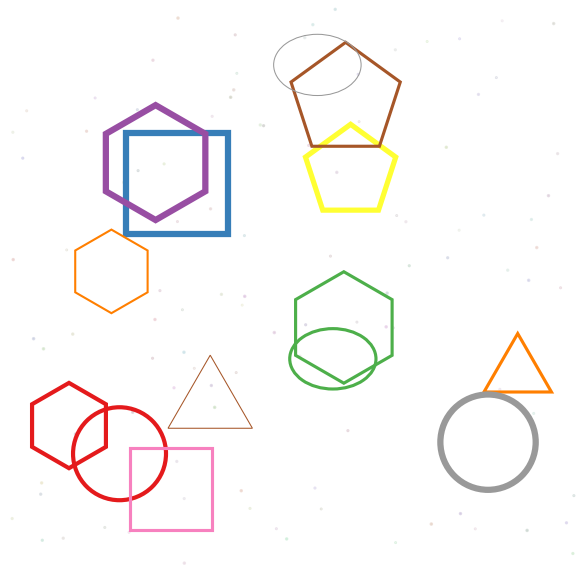[{"shape": "hexagon", "thickness": 2, "radius": 0.37, "center": [0.119, 0.262]}, {"shape": "circle", "thickness": 2, "radius": 0.4, "center": [0.207, 0.213]}, {"shape": "square", "thickness": 3, "radius": 0.44, "center": [0.306, 0.681]}, {"shape": "oval", "thickness": 1.5, "radius": 0.37, "center": [0.576, 0.378]}, {"shape": "hexagon", "thickness": 1.5, "radius": 0.48, "center": [0.595, 0.432]}, {"shape": "hexagon", "thickness": 3, "radius": 0.5, "center": [0.269, 0.718]}, {"shape": "triangle", "thickness": 1.5, "radius": 0.34, "center": [0.896, 0.354]}, {"shape": "hexagon", "thickness": 1, "radius": 0.36, "center": [0.193, 0.529]}, {"shape": "pentagon", "thickness": 2.5, "radius": 0.41, "center": [0.607, 0.702]}, {"shape": "triangle", "thickness": 0.5, "radius": 0.42, "center": [0.364, 0.3]}, {"shape": "pentagon", "thickness": 1.5, "radius": 0.5, "center": [0.599, 0.826]}, {"shape": "square", "thickness": 1.5, "radius": 0.36, "center": [0.297, 0.152]}, {"shape": "oval", "thickness": 0.5, "radius": 0.38, "center": [0.55, 0.887]}, {"shape": "circle", "thickness": 3, "radius": 0.41, "center": [0.845, 0.233]}]